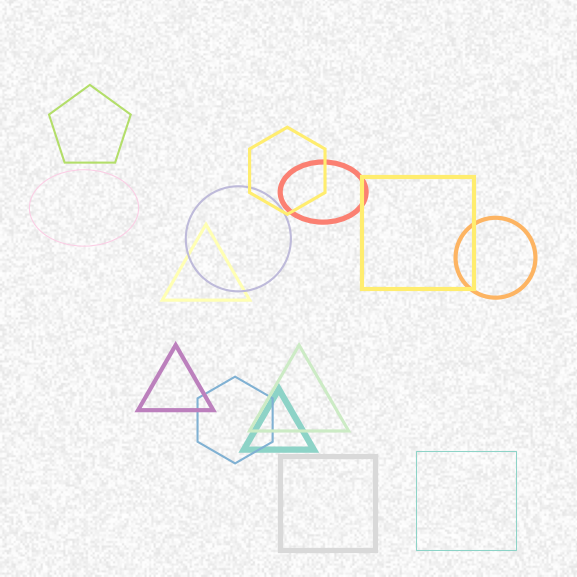[{"shape": "square", "thickness": 0.5, "radius": 0.43, "center": [0.807, 0.132]}, {"shape": "triangle", "thickness": 3, "radius": 0.35, "center": [0.483, 0.256]}, {"shape": "triangle", "thickness": 1.5, "radius": 0.44, "center": [0.357, 0.523]}, {"shape": "circle", "thickness": 1, "radius": 0.45, "center": [0.413, 0.586]}, {"shape": "oval", "thickness": 2.5, "radius": 0.37, "center": [0.56, 0.667]}, {"shape": "hexagon", "thickness": 1, "radius": 0.38, "center": [0.407, 0.272]}, {"shape": "circle", "thickness": 2, "radius": 0.35, "center": [0.858, 0.553]}, {"shape": "pentagon", "thickness": 1, "radius": 0.37, "center": [0.156, 0.778]}, {"shape": "oval", "thickness": 0.5, "radius": 0.47, "center": [0.145, 0.639]}, {"shape": "square", "thickness": 2.5, "radius": 0.41, "center": [0.567, 0.128]}, {"shape": "triangle", "thickness": 2, "radius": 0.38, "center": [0.304, 0.326]}, {"shape": "triangle", "thickness": 1.5, "radius": 0.5, "center": [0.518, 0.302]}, {"shape": "hexagon", "thickness": 1.5, "radius": 0.38, "center": [0.497, 0.703]}, {"shape": "square", "thickness": 2, "radius": 0.49, "center": [0.724, 0.595]}]